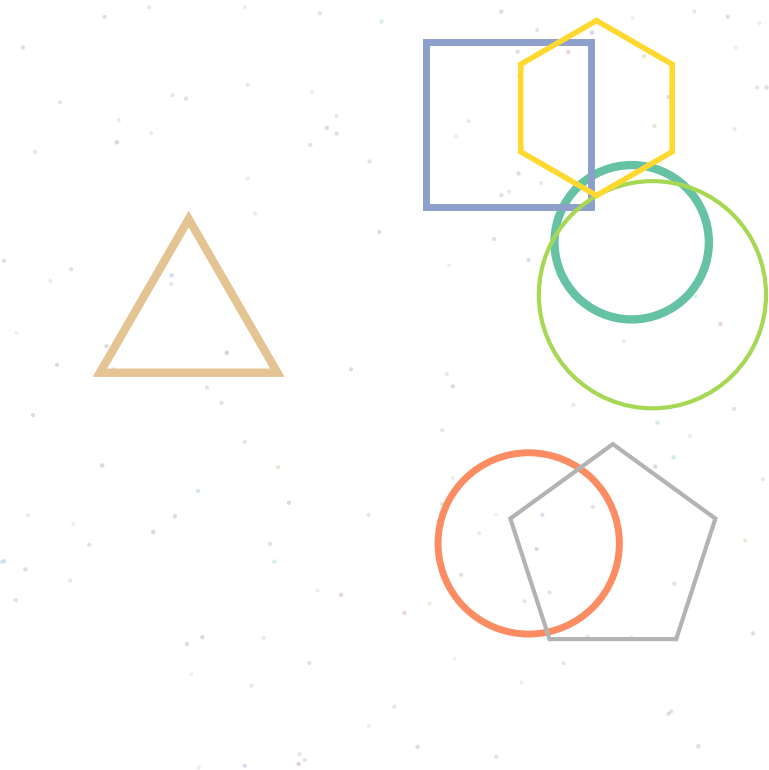[{"shape": "circle", "thickness": 3, "radius": 0.5, "center": [0.82, 0.685]}, {"shape": "circle", "thickness": 2.5, "radius": 0.59, "center": [0.687, 0.294]}, {"shape": "square", "thickness": 2.5, "radius": 0.53, "center": [0.66, 0.838]}, {"shape": "circle", "thickness": 1.5, "radius": 0.74, "center": [0.847, 0.617]}, {"shape": "hexagon", "thickness": 2, "radius": 0.57, "center": [0.775, 0.86]}, {"shape": "triangle", "thickness": 3, "radius": 0.67, "center": [0.245, 0.583]}, {"shape": "pentagon", "thickness": 1.5, "radius": 0.7, "center": [0.796, 0.283]}]